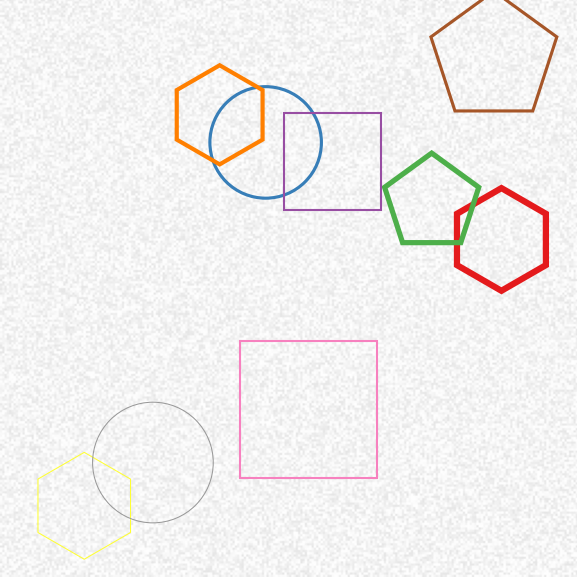[{"shape": "hexagon", "thickness": 3, "radius": 0.44, "center": [0.868, 0.585]}, {"shape": "circle", "thickness": 1.5, "radius": 0.48, "center": [0.46, 0.753]}, {"shape": "pentagon", "thickness": 2.5, "radius": 0.43, "center": [0.748, 0.648]}, {"shape": "square", "thickness": 1, "radius": 0.42, "center": [0.576, 0.719]}, {"shape": "hexagon", "thickness": 2, "radius": 0.43, "center": [0.38, 0.8]}, {"shape": "hexagon", "thickness": 0.5, "radius": 0.46, "center": [0.146, 0.123]}, {"shape": "pentagon", "thickness": 1.5, "radius": 0.57, "center": [0.855, 0.9]}, {"shape": "square", "thickness": 1, "radius": 0.59, "center": [0.535, 0.291]}, {"shape": "circle", "thickness": 0.5, "radius": 0.52, "center": [0.265, 0.198]}]